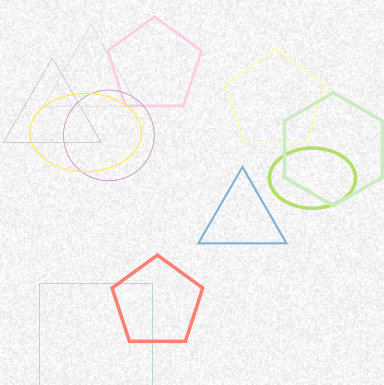[{"shape": "square", "thickness": 0.5, "radius": 0.74, "center": [0.248, 0.117]}, {"shape": "pentagon", "thickness": 1, "radius": 0.68, "center": [0.715, 0.737]}, {"shape": "triangle", "thickness": 0.5, "radius": 0.73, "center": [0.136, 0.703]}, {"shape": "pentagon", "thickness": 2.5, "radius": 0.62, "center": [0.409, 0.214]}, {"shape": "triangle", "thickness": 1.5, "radius": 0.66, "center": [0.63, 0.434]}, {"shape": "oval", "thickness": 2.5, "radius": 0.56, "center": [0.812, 0.537]}, {"shape": "pentagon", "thickness": 2, "radius": 0.64, "center": [0.401, 0.828]}, {"shape": "triangle", "thickness": 0.5, "radius": 0.71, "center": [0.236, 0.795]}, {"shape": "circle", "thickness": 0.5, "radius": 0.59, "center": [0.283, 0.648]}, {"shape": "hexagon", "thickness": 2.5, "radius": 0.73, "center": [0.866, 0.612]}, {"shape": "oval", "thickness": 1, "radius": 0.72, "center": [0.223, 0.656]}]